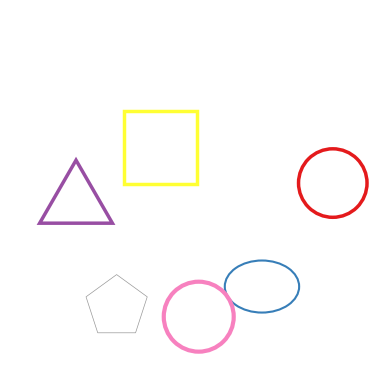[{"shape": "circle", "thickness": 2.5, "radius": 0.44, "center": [0.864, 0.525]}, {"shape": "oval", "thickness": 1.5, "radius": 0.48, "center": [0.68, 0.256]}, {"shape": "triangle", "thickness": 2.5, "radius": 0.55, "center": [0.197, 0.475]}, {"shape": "square", "thickness": 2.5, "radius": 0.47, "center": [0.416, 0.617]}, {"shape": "circle", "thickness": 3, "radius": 0.45, "center": [0.516, 0.177]}, {"shape": "pentagon", "thickness": 0.5, "radius": 0.42, "center": [0.303, 0.203]}]